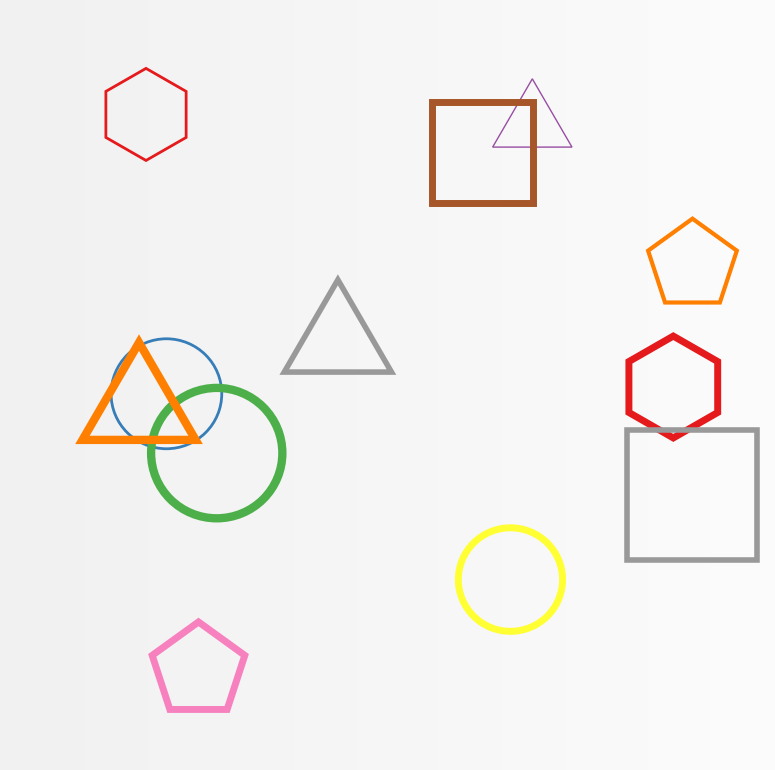[{"shape": "hexagon", "thickness": 2.5, "radius": 0.33, "center": [0.869, 0.497]}, {"shape": "hexagon", "thickness": 1, "radius": 0.3, "center": [0.188, 0.851]}, {"shape": "circle", "thickness": 1, "radius": 0.36, "center": [0.215, 0.489]}, {"shape": "circle", "thickness": 3, "radius": 0.42, "center": [0.28, 0.412]}, {"shape": "triangle", "thickness": 0.5, "radius": 0.3, "center": [0.687, 0.839]}, {"shape": "triangle", "thickness": 3, "radius": 0.42, "center": [0.179, 0.471]}, {"shape": "pentagon", "thickness": 1.5, "radius": 0.3, "center": [0.894, 0.656]}, {"shape": "circle", "thickness": 2.5, "radius": 0.34, "center": [0.659, 0.247]}, {"shape": "square", "thickness": 2.5, "radius": 0.33, "center": [0.623, 0.802]}, {"shape": "pentagon", "thickness": 2.5, "radius": 0.31, "center": [0.256, 0.129]}, {"shape": "triangle", "thickness": 2, "radius": 0.4, "center": [0.436, 0.557]}, {"shape": "square", "thickness": 2, "radius": 0.42, "center": [0.893, 0.357]}]